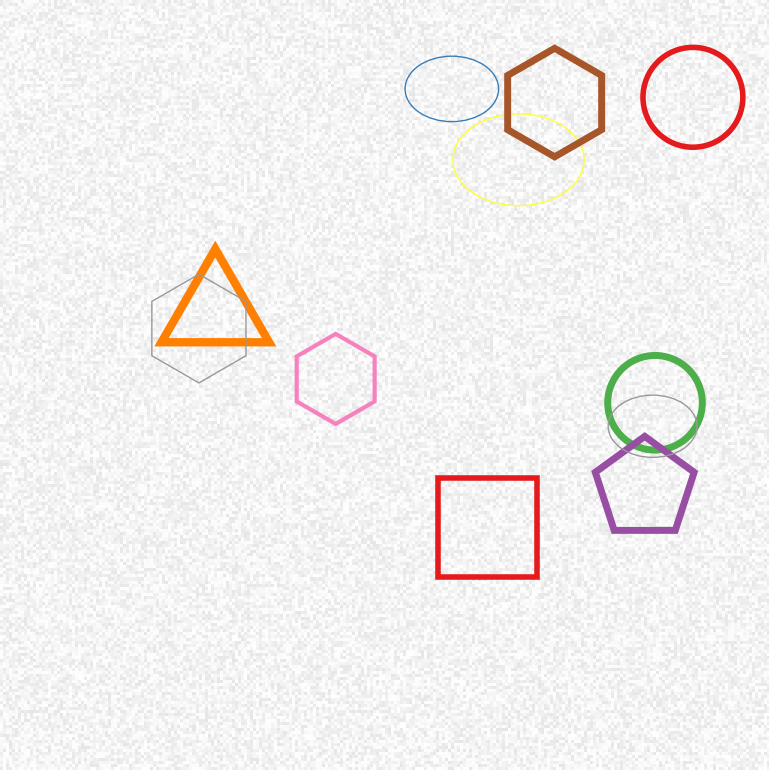[{"shape": "circle", "thickness": 2, "radius": 0.32, "center": [0.9, 0.874]}, {"shape": "square", "thickness": 2, "radius": 0.32, "center": [0.633, 0.315]}, {"shape": "oval", "thickness": 0.5, "radius": 0.3, "center": [0.587, 0.885]}, {"shape": "circle", "thickness": 2.5, "radius": 0.31, "center": [0.851, 0.477]}, {"shape": "pentagon", "thickness": 2.5, "radius": 0.34, "center": [0.837, 0.366]}, {"shape": "triangle", "thickness": 3, "radius": 0.4, "center": [0.28, 0.596]}, {"shape": "oval", "thickness": 0.5, "radius": 0.43, "center": [0.673, 0.792]}, {"shape": "hexagon", "thickness": 2.5, "radius": 0.35, "center": [0.72, 0.867]}, {"shape": "hexagon", "thickness": 1.5, "radius": 0.29, "center": [0.436, 0.508]}, {"shape": "hexagon", "thickness": 0.5, "radius": 0.35, "center": [0.258, 0.573]}, {"shape": "oval", "thickness": 0.5, "radius": 0.29, "center": [0.848, 0.446]}]